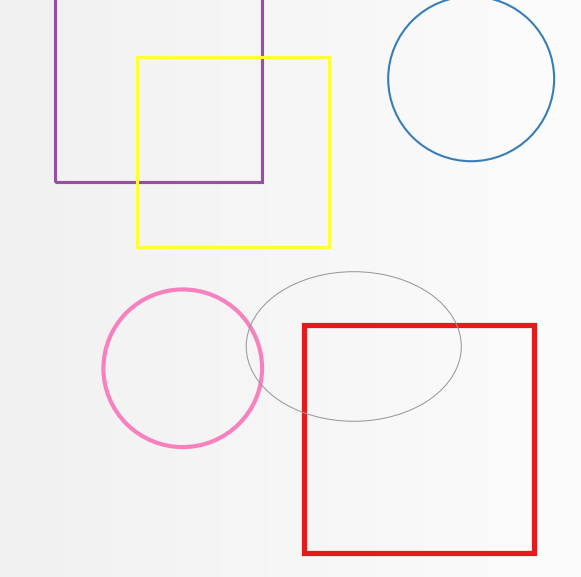[{"shape": "square", "thickness": 2.5, "radius": 0.99, "center": [0.721, 0.239]}, {"shape": "circle", "thickness": 1, "radius": 0.71, "center": [0.811, 0.863]}, {"shape": "square", "thickness": 1.5, "radius": 0.89, "center": [0.273, 0.862]}, {"shape": "square", "thickness": 1.5, "radius": 0.82, "center": [0.401, 0.736]}, {"shape": "circle", "thickness": 2, "radius": 0.68, "center": [0.314, 0.361]}, {"shape": "oval", "thickness": 0.5, "radius": 0.93, "center": [0.609, 0.399]}]